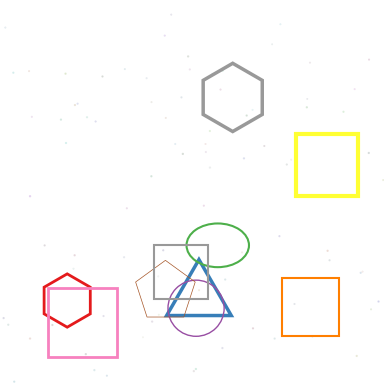[{"shape": "hexagon", "thickness": 2, "radius": 0.35, "center": [0.175, 0.219]}, {"shape": "triangle", "thickness": 2.5, "radius": 0.48, "center": [0.517, 0.229]}, {"shape": "oval", "thickness": 1.5, "radius": 0.41, "center": [0.566, 0.363]}, {"shape": "circle", "thickness": 1, "radius": 0.36, "center": [0.509, 0.199]}, {"shape": "square", "thickness": 1.5, "radius": 0.37, "center": [0.807, 0.202]}, {"shape": "square", "thickness": 3, "radius": 0.4, "center": [0.85, 0.571]}, {"shape": "pentagon", "thickness": 0.5, "radius": 0.41, "center": [0.43, 0.242]}, {"shape": "square", "thickness": 2, "radius": 0.45, "center": [0.214, 0.162]}, {"shape": "square", "thickness": 1.5, "radius": 0.35, "center": [0.471, 0.295]}, {"shape": "hexagon", "thickness": 2.5, "radius": 0.44, "center": [0.604, 0.747]}]